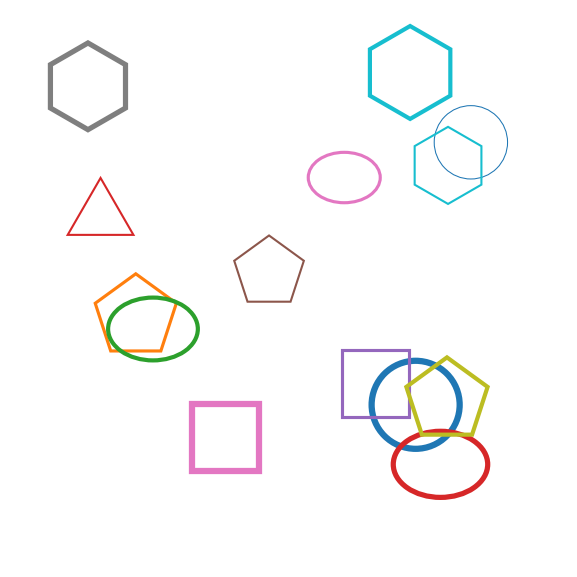[{"shape": "circle", "thickness": 0.5, "radius": 0.32, "center": [0.815, 0.753]}, {"shape": "circle", "thickness": 3, "radius": 0.38, "center": [0.72, 0.298]}, {"shape": "pentagon", "thickness": 1.5, "radius": 0.37, "center": [0.235, 0.451]}, {"shape": "oval", "thickness": 2, "radius": 0.39, "center": [0.265, 0.429]}, {"shape": "triangle", "thickness": 1, "radius": 0.33, "center": [0.174, 0.625]}, {"shape": "oval", "thickness": 2.5, "radius": 0.41, "center": [0.763, 0.195]}, {"shape": "square", "thickness": 1.5, "radius": 0.29, "center": [0.65, 0.334]}, {"shape": "pentagon", "thickness": 1, "radius": 0.32, "center": [0.466, 0.528]}, {"shape": "square", "thickness": 3, "radius": 0.29, "center": [0.391, 0.242]}, {"shape": "oval", "thickness": 1.5, "radius": 0.31, "center": [0.596, 0.692]}, {"shape": "hexagon", "thickness": 2.5, "radius": 0.38, "center": [0.152, 0.85]}, {"shape": "pentagon", "thickness": 2, "radius": 0.37, "center": [0.774, 0.306]}, {"shape": "hexagon", "thickness": 1, "radius": 0.33, "center": [0.776, 0.713]}, {"shape": "hexagon", "thickness": 2, "radius": 0.4, "center": [0.71, 0.874]}]